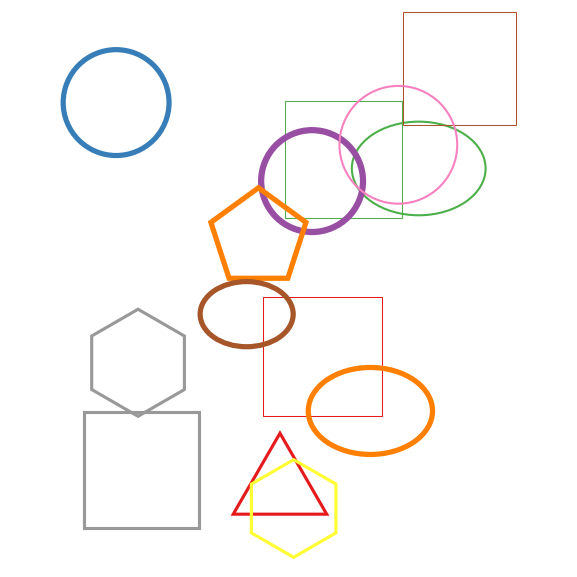[{"shape": "square", "thickness": 0.5, "radius": 0.51, "center": [0.558, 0.382]}, {"shape": "triangle", "thickness": 1.5, "radius": 0.47, "center": [0.485, 0.156]}, {"shape": "circle", "thickness": 2.5, "radius": 0.46, "center": [0.201, 0.821]}, {"shape": "oval", "thickness": 1, "radius": 0.58, "center": [0.725, 0.707]}, {"shape": "square", "thickness": 0.5, "radius": 0.51, "center": [0.596, 0.724]}, {"shape": "circle", "thickness": 3, "radius": 0.44, "center": [0.54, 0.686]}, {"shape": "pentagon", "thickness": 2.5, "radius": 0.43, "center": [0.448, 0.587]}, {"shape": "oval", "thickness": 2.5, "radius": 0.54, "center": [0.641, 0.288]}, {"shape": "hexagon", "thickness": 1.5, "radius": 0.42, "center": [0.508, 0.119]}, {"shape": "oval", "thickness": 2.5, "radius": 0.4, "center": [0.427, 0.455]}, {"shape": "square", "thickness": 0.5, "radius": 0.49, "center": [0.796, 0.88]}, {"shape": "circle", "thickness": 1, "radius": 0.51, "center": [0.69, 0.748]}, {"shape": "square", "thickness": 1.5, "radius": 0.5, "center": [0.245, 0.185]}, {"shape": "hexagon", "thickness": 1.5, "radius": 0.46, "center": [0.239, 0.371]}]